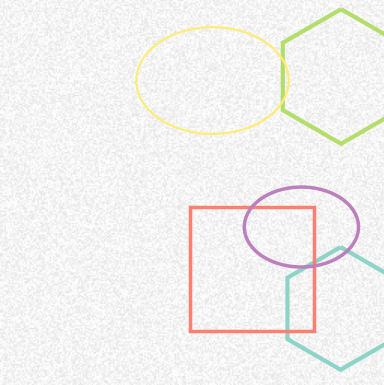[{"shape": "hexagon", "thickness": 3, "radius": 0.8, "center": [0.885, 0.199]}, {"shape": "square", "thickness": 2.5, "radius": 0.8, "center": [0.654, 0.302]}, {"shape": "hexagon", "thickness": 3, "radius": 0.87, "center": [0.886, 0.801]}, {"shape": "oval", "thickness": 2.5, "radius": 0.74, "center": [0.783, 0.41]}, {"shape": "oval", "thickness": 1.5, "radius": 0.99, "center": [0.552, 0.791]}]